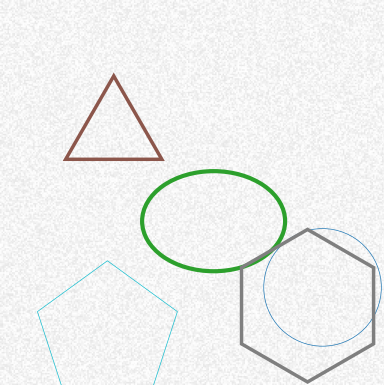[{"shape": "circle", "thickness": 0.5, "radius": 0.76, "center": [0.838, 0.254]}, {"shape": "oval", "thickness": 3, "radius": 0.93, "center": [0.555, 0.425]}, {"shape": "triangle", "thickness": 2.5, "radius": 0.72, "center": [0.295, 0.658]}, {"shape": "hexagon", "thickness": 2.5, "radius": 0.99, "center": [0.799, 0.206]}, {"shape": "pentagon", "thickness": 0.5, "radius": 0.96, "center": [0.279, 0.132]}]